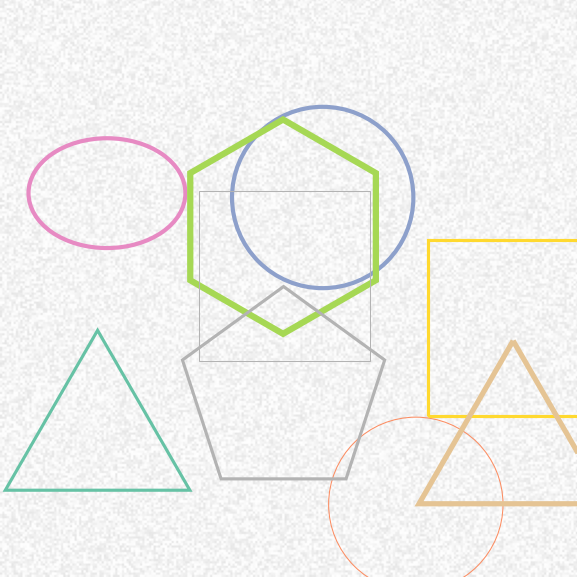[{"shape": "triangle", "thickness": 1.5, "radius": 0.92, "center": [0.169, 0.243]}, {"shape": "circle", "thickness": 0.5, "radius": 0.75, "center": [0.72, 0.126]}, {"shape": "circle", "thickness": 2, "radius": 0.79, "center": [0.559, 0.657]}, {"shape": "oval", "thickness": 2, "radius": 0.68, "center": [0.185, 0.665]}, {"shape": "hexagon", "thickness": 3, "radius": 0.93, "center": [0.49, 0.607]}, {"shape": "square", "thickness": 1.5, "radius": 0.76, "center": [0.893, 0.431]}, {"shape": "triangle", "thickness": 2.5, "radius": 0.94, "center": [0.889, 0.221]}, {"shape": "pentagon", "thickness": 1.5, "radius": 0.92, "center": [0.491, 0.319]}, {"shape": "square", "thickness": 0.5, "radius": 0.74, "center": [0.493, 0.521]}]